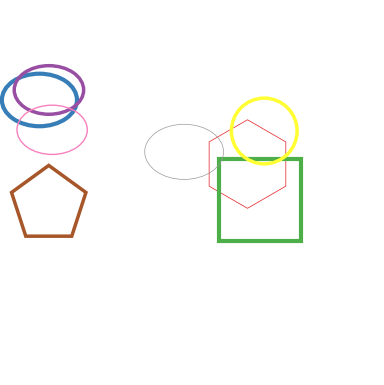[{"shape": "hexagon", "thickness": 0.5, "radius": 0.57, "center": [0.643, 0.574]}, {"shape": "oval", "thickness": 3, "radius": 0.49, "center": [0.102, 0.74]}, {"shape": "square", "thickness": 3, "radius": 0.53, "center": [0.675, 0.48]}, {"shape": "oval", "thickness": 2.5, "radius": 0.45, "center": [0.127, 0.766]}, {"shape": "circle", "thickness": 2.5, "radius": 0.43, "center": [0.686, 0.66]}, {"shape": "pentagon", "thickness": 2.5, "radius": 0.51, "center": [0.127, 0.469]}, {"shape": "oval", "thickness": 1, "radius": 0.46, "center": [0.135, 0.663]}, {"shape": "oval", "thickness": 0.5, "radius": 0.51, "center": [0.478, 0.606]}]